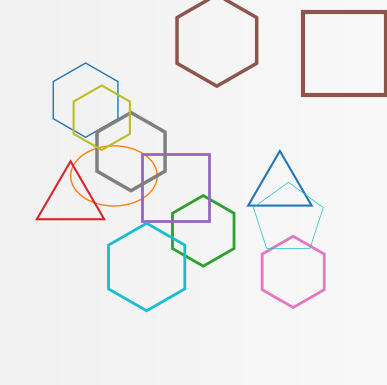[{"shape": "hexagon", "thickness": 1, "radius": 0.48, "center": [0.221, 0.74]}, {"shape": "triangle", "thickness": 1.5, "radius": 0.47, "center": [0.722, 0.513]}, {"shape": "oval", "thickness": 1, "radius": 0.56, "center": [0.294, 0.543]}, {"shape": "hexagon", "thickness": 2, "radius": 0.46, "center": [0.525, 0.4]}, {"shape": "triangle", "thickness": 1.5, "radius": 0.5, "center": [0.182, 0.481]}, {"shape": "square", "thickness": 2, "radius": 0.43, "center": [0.452, 0.514]}, {"shape": "square", "thickness": 3, "radius": 0.54, "center": [0.89, 0.862]}, {"shape": "hexagon", "thickness": 2.5, "radius": 0.59, "center": [0.56, 0.895]}, {"shape": "hexagon", "thickness": 2, "radius": 0.46, "center": [0.757, 0.294]}, {"shape": "hexagon", "thickness": 2.5, "radius": 0.51, "center": [0.338, 0.606]}, {"shape": "hexagon", "thickness": 1.5, "radius": 0.42, "center": [0.263, 0.694]}, {"shape": "pentagon", "thickness": 0.5, "radius": 0.47, "center": [0.744, 0.432]}, {"shape": "hexagon", "thickness": 2, "radius": 0.57, "center": [0.378, 0.306]}]